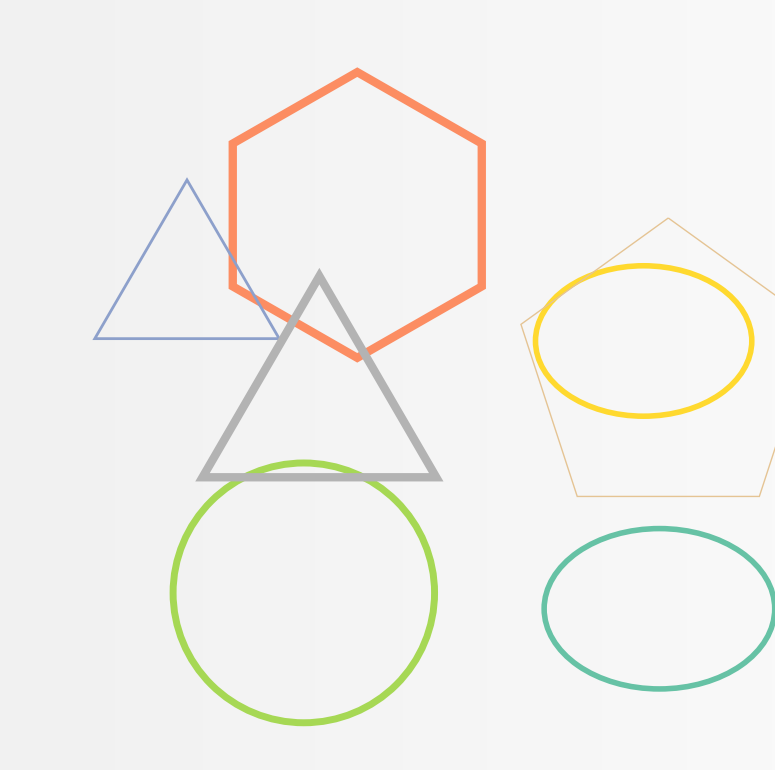[{"shape": "oval", "thickness": 2, "radius": 0.74, "center": [0.851, 0.209]}, {"shape": "hexagon", "thickness": 3, "radius": 0.93, "center": [0.461, 0.721]}, {"shape": "triangle", "thickness": 1, "radius": 0.69, "center": [0.241, 0.629]}, {"shape": "circle", "thickness": 2.5, "radius": 0.84, "center": [0.392, 0.23]}, {"shape": "oval", "thickness": 2, "radius": 0.7, "center": [0.83, 0.557]}, {"shape": "pentagon", "thickness": 0.5, "radius": 1.0, "center": [0.862, 0.517]}, {"shape": "triangle", "thickness": 3, "radius": 0.87, "center": [0.412, 0.467]}]